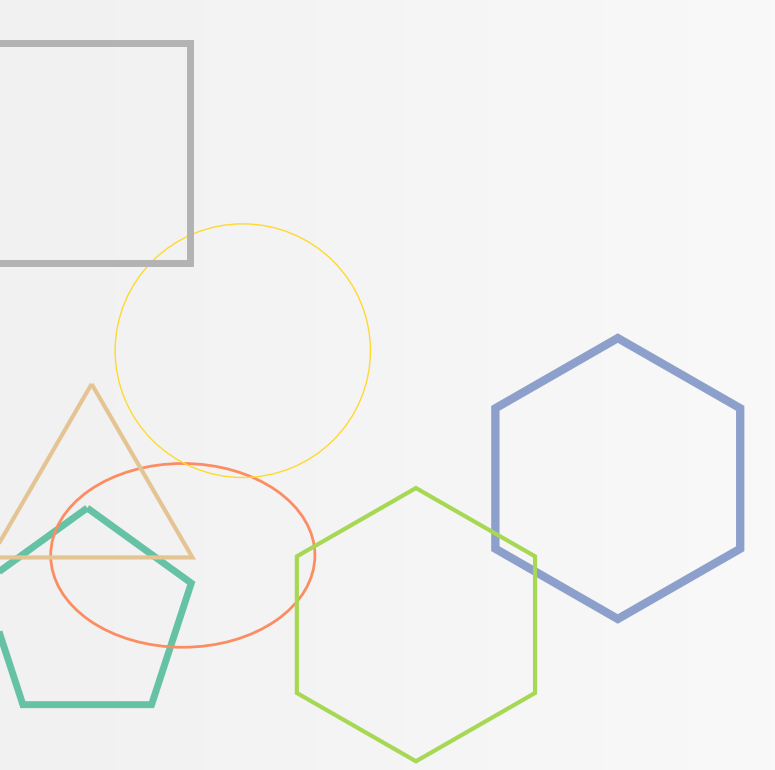[{"shape": "pentagon", "thickness": 2.5, "radius": 0.71, "center": [0.113, 0.199]}, {"shape": "oval", "thickness": 1, "radius": 0.85, "center": [0.236, 0.279]}, {"shape": "hexagon", "thickness": 3, "radius": 0.91, "center": [0.797, 0.379]}, {"shape": "hexagon", "thickness": 1.5, "radius": 0.89, "center": [0.537, 0.189]}, {"shape": "circle", "thickness": 0.5, "radius": 0.82, "center": [0.313, 0.545]}, {"shape": "triangle", "thickness": 1.5, "radius": 0.75, "center": [0.118, 0.351]}, {"shape": "square", "thickness": 2.5, "radius": 0.71, "center": [0.102, 0.801]}]